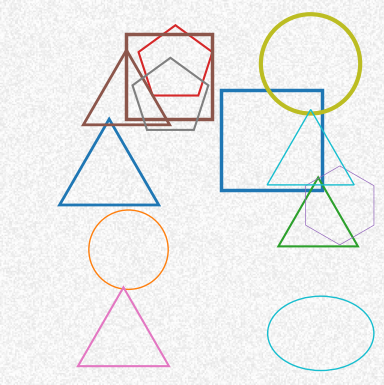[{"shape": "triangle", "thickness": 2, "radius": 0.74, "center": [0.284, 0.542]}, {"shape": "square", "thickness": 2.5, "radius": 0.65, "center": [0.706, 0.636]}, {"shape": "circle", "thickness": 1, "radius": 0.52, "center": [0.334, 0.351]}, {"shape": "triangle", "thickness": 1.5, "radius": 0.6, "center": [0.826, 0.42]}, {"shape": "pentagon", "thickness": 1.5, "radius": 0.5, "center": [0.456, 0.834]}, {"shape": "hexagon", "thickness": 0.5, "radius": 0.51, "center": [0.883, 0.466]}, {"shape": "square", "thickness": 2.5, "radius": 0.56, "center": [0.438, 0.801]}, {"shape": "triangle", "thickness": 2, "radius": 0.65, "center": [0.329, 0.74]}, {"shape": "triangle", "thickness": 1.5, "radius": 0.68, "center": [0.321, 0.117]}, {"shape": "pentagon", "thickness": 1.5, "radius": 0.52, "center": [0.443, 0.746]}, {"shape": "circle", "thickness": 3, "radius": 0.64, "center": [0.807, 0.834]}, {"shape": "triangle", "thickness": 1, "radius": 0.65, "center": [0.807, 0.585]}, {"shape": "oval", "thickness": 1, "radius": 0.69, "center": [0.833, 0.134]}]